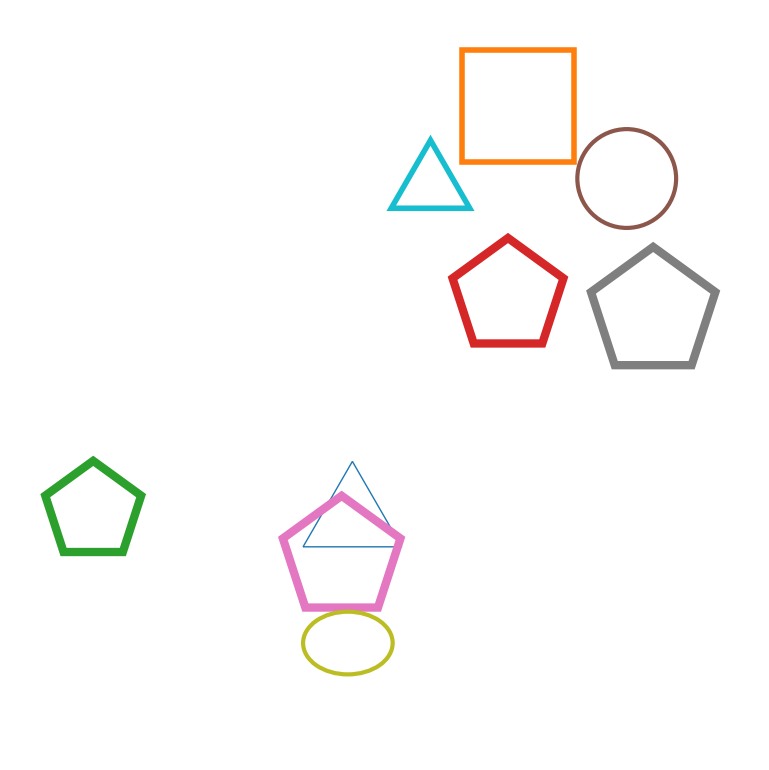[{"shape": "triangle", "thickness": 0.5, "radius": 0.37, "center": [0.458, 0.327]}, {"shape": "square", "thickness": 2, "radius": 0.36, "center": [0.673, 0.862]}, {"shape": "pentagon", "thickness": 3, "radius": 0.33, "center": [0.121, 0.336]}, {"shape": "pentagon", "thickness": 3, "radius": 0.38, "center": [0.66, 0.615]}, {"shape": "circle", "thickness": 1.5, "radius": 0.32, "center": [0.814, 0.768]}, {"shape": "pentagon", "thickness": 3, "radius": 0.4, "center": [0.444, 0.276]}, {"shape": "pentagon", "thickness": 3, "radius": 0.42, "center": [0.848, 0.594]}, {"shape": "oval", "thickness": 1.5, "radius": 0.29, "center": [0.452, 0.165]}, {"shape": "triangle", "thickness": 2, "radius": 0.29, "center": [0.559, 0.759]}]